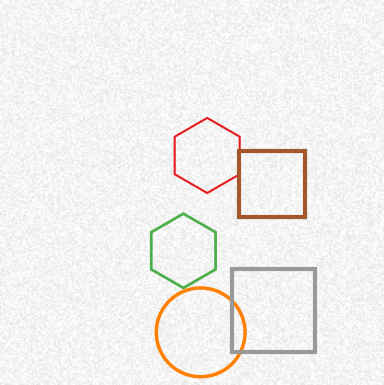[{"shape": "hexagon", "thickness": 1.5, "radius": 0.49, "center": [0.538, 0.596]}, {"shape": "hexagon", "thickness": 2, "radius": 0.48, "center": [0.476, 0.349]}, {"shape": "circle", "thickness": 2.5, "radius": 0.58, "center": [0.521, 0.137]}, {"shape": "square", "thickness": 3, "radius": 0.43, "center": [0.706, 0.522]}, {"shape": "square", "thickness": 3, "radius": 0.54, "center": [0.711, 0.193]}]